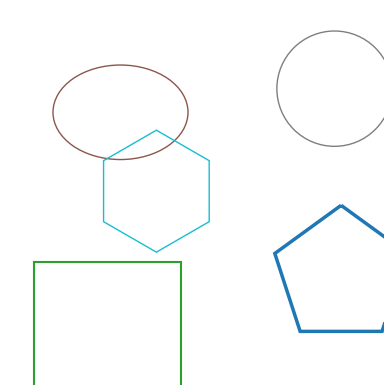[{"shape": "pentagon", "thickness": 2.5, "radius": 0.9, "center": [0.886, 0.286]}, {"shape": "square", "thickness": 1.5, "radius": 0.95, "center": [0.279, 0.13]}, {"shape": "oval", "thickness": 1, "radius": 0.88, "center": [0.313, 0.708]}, {"shape": "circle", "thickness": 1, "radius": 0.75, "center": [0.869, 0.77]}, {"shape": "hexagon", "thickness": 1, "radius": 0.79, "center": [0.406, 0.503]}]